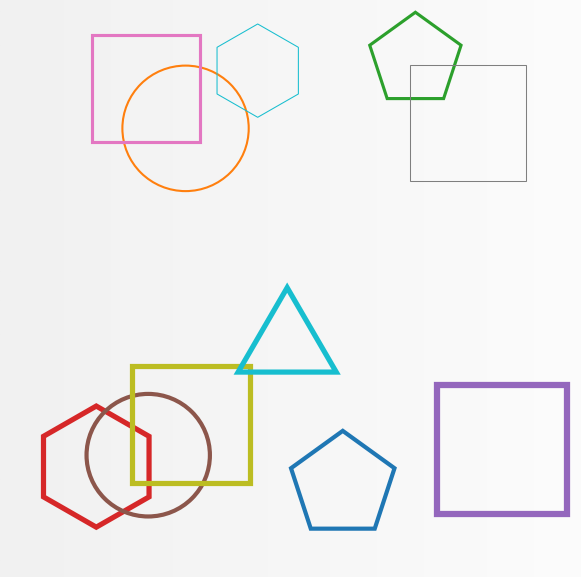[{"shape": "pentagon", "thickness": 2, "radius": 0.47, "center": [0.59, 0.159]}, {"shape": "circle", "thickness": 1, "radius": 0.54, "center": [0.319, 0.777]}, {"shape": "pentagon", "thickness": 1.5, "radius": 0.41, "center": [0.715, 0.895]}, {"shape": "hexagon", "thickness": 2.5, "radius": 0.52, "center": [0.166, 0.191]}, {"shape": "square", "thickness": 3, "radius": 0.56, "center": [0.864, 0.221]}, {"shape": "circle", "thickness": 2, "radius": 0.53, "center": [0.255, 0.211]}, {"shape": "square", "thickness": 1.5, "radius": 0.46, "center": [0.251, 0.845]}, {"shape": "square", "thickness": 0.5, "radius": 0.5, "center": [0.806, 0.786]}, {"shape": "square", "thickness": 2.5, "radius": 0.51, "center": [0.328, 0.264]}, {"shape": "triangle", "thickness": 2.5, "radius": 0.49, "center": [0.494, 0.404]}, {"shape": "hexagon", "thickness": 0.5, "radius": 0.4, "center": [0.443, 0.877]}]